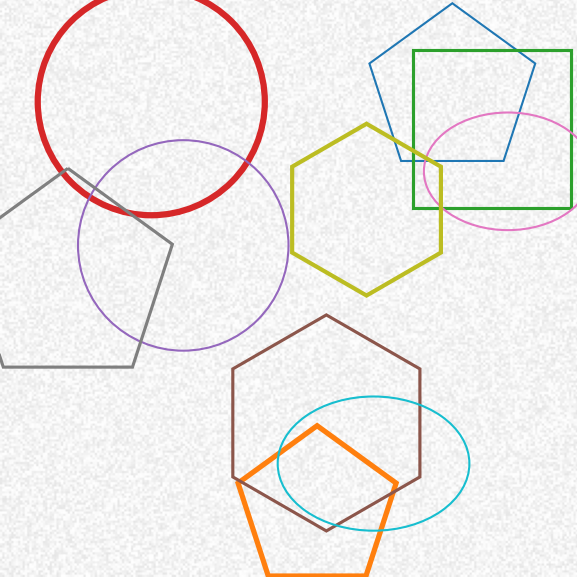[{"shape": "pentagon", "thickness": 1, "radius": 0.75, "center": [0.783, 0.843]}, {"shape": "pentagon", "thickness": 2.5, "radius": 0.72, "center": [0.549, 0.118]}, {"shape": "square", "thickness": 1.5, "radius": 0.68, "center": [0.852, 0.776]}, {"shape": "circle", "thickness": 3, "radius": 0.98, "center": [0.262, 0.823]}, {"shape": "circle", "thickness": 1, "radius": 0.91, "center": [0.317, 0.574]}, {"shape": "hexagon", "thickness": 1.5, "radius": 0.94, "center": [0.565, 0.267]}, {"shape": "oval", "thickness": 1, "radius": 0.73, "center": [0.879, 0.702]}, {"shape": "pentagon", "thickness": 1.5, "radius": 0.95, "center": [0.118, 0.517]}, {"shape": "hexagon", "thickness": 2, "radius": 0.74, "center": [0.635, 0.636]}, {"shape": "oval", "thickness": 1, "radius": 0.83, "center": [0.647, 0.196]}]